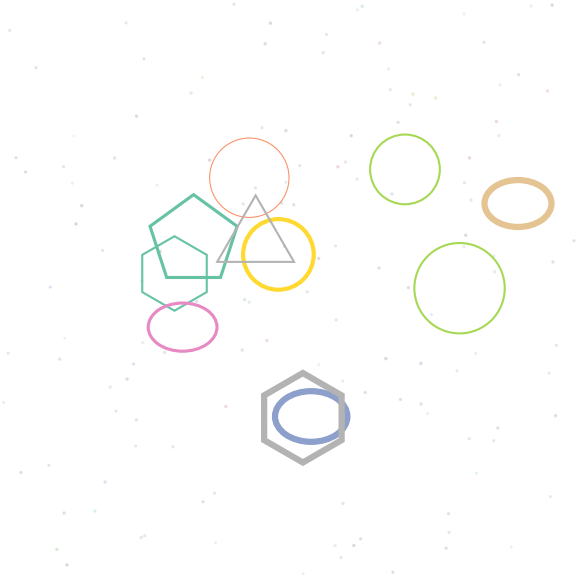[{"shape": "hexagon", "thickness": 1, "radius": 0.32, "center": [0.302, 0.526]}, {"shape": "pentagon", "thickness": 1.5, "radius": 0.4, "center": [0.335, 0.583]}, {"shape": "circle", "thickness": 0.5, "radius": 0.34, "center": [0.432, 0.691]}, {"shape": "oval", "thickness": 3, "radius": 0.31, "center": [0.539, 0.278]}, {"shape": "oval", "thickness": 1.5, "radius": 0.3, "center": [0.316, 0.433]}, {"shape": "circle", "thickness": 1, "radius": 0.39, "center": [0.796, 0.5]}, {"shape": "circle", "thickness": 1, "radius": 0.3, "center": [0.701, 0.706]}, {"shape": "circle", "thickness": 2, "radius": 0.31, "center": [0.482, 0.559]}, {"shape": "oval", "thickness": 3, "radius": 0.29, "center": [0.897, 0.647]}, {"shape": "hexagon", "thickness": 3, "radius": 0.39, "center": [0.524, 0.276]}, {"shape": "triangle", "thickness": 1, "radius": 0.38, "center": [0.443, 0.584]}]